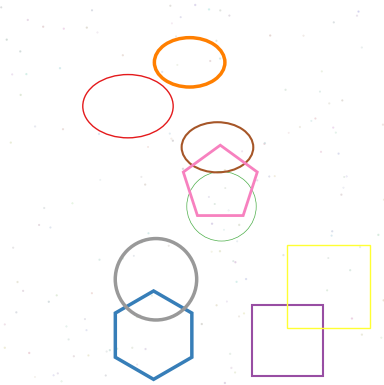[{"shape": "oval", "thickness": 1, "radius": 0.59, "center": [0.332, 0.724]}, {"shape": "hexagon", "thickness": 2.5, "radius": 0.57, "center": [0.399, 0.129]}, {"shape": "circle", "thickness": 0.5, "radius": 0.45, "center": [0.575, 0.464]}, {"shape": "square", "thickness": 1.5, "radius": 0.46, "center": [0.746, 0.116]}, {"shape": "oval", "thickness": 2.5, "radius": 0.46, "center": [0.493, 0.838]}, {"shape": "square", "thickness": 1, "radius": 0.54, "center": [0.854, 0.255]}, {"shape": "oval", "thickness": 1.5, "radius": 0.47, "center": [0.565, 0.617]}, {"shape": "pentagon", "thickness": 2, "radius": 0.51, "center": [0.572, 0.522]}, {"shape": "circle", "thickness": 2.5, "radius": 0.53, "center": [0.405, 0.275]}]